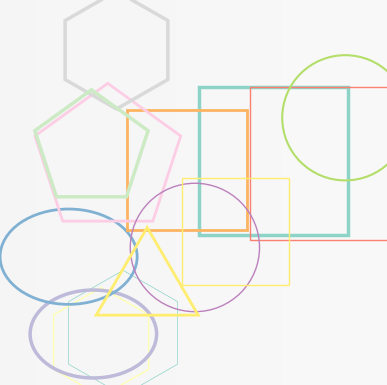[{"shape": "hexagon", "thickness": 0.5, "radius": 0.81, "center": [0.318, 0.135]}, {"shape": "square", "thickness": 2.5, "radius": 0.96, "center": [0.706, 0.582]}, {"shape": "hexagon", "thickness": 1, "radius": 0.71, "center": [0.261, 0.112]}, {"shape": "oval", "thickness": 2.5, "radius": 0.82, "center": [0.241, 0.132]}, {"shape": "square", "thickness": 1, "radius": 0.99, "center": [0.844, 0.576]}, {"shape": "oval", "thickness": 2, "radius": 0.88, "center": [0.177, 0.333]}, {"shape": "square", "thickness": 2, "radius": 0.77, "center": [0.483, 0.558]}, {"shape": "circle", "thickness": 1.5, "radius": 0.81, "center": [0.891, 0.694]}, {"shape": "pentagon", "thickness": 2, "radius": 0.99, "center": [0.278, 0.586]}, {"shape": "hexagon", "thickness": 2.5, "radius": 0.77, "center": [0.301, 0.87]}, {"shape": "circle", "thickness": 1, "radius": 0.83, "center": [0.503, 0.357]}, {"shape": "pentagon", "thickness": 2.5, "radius": 0.77, "center": [0.236, 0.613]}, {"shape": "triangle", "thickness": 2, "radius": 0.76, "center": [0.38, 0.257]}, {"shape": "square", "thickness": 1, "radius": 0.69, "center": [0.607, 0.398]}]